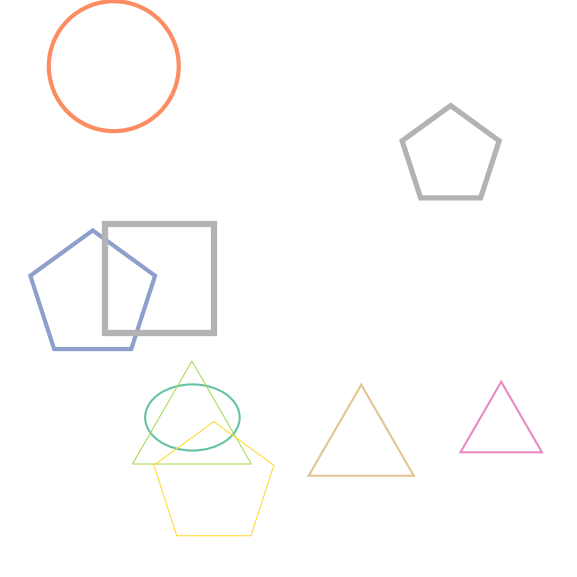[{"shape": "oval", "thickness": 1, "radius": 0.41, "center": [0.333, 0.276]}, {"shape": "circle", "thickness": 2, "radius": 0.56, "center": [0.197, 0.885]}, {"shape": "pentagon", "thickness": 2, "radius": 0.57, "center": [0.161, 0.487]}, {"shape": "triangle", "thickness": 1, "radius": 0.41, "center": [0.868, 0.257]}, {"shape": "triangle", "thickness": 0.5, "radius": 0.59, "center": [0.332, 0.255]}, {"shape": "pentagon", "thickness": 0.5, "radius": 0.55, "center": [0.37, 0.16]}, {"shape": "triangle", "thickness": 1, "radius": 0.53, "center": [0.626, 0.228]}, {"shape": "square", "thickness": 3, "radius": 0.47, "center": [0.276, 0.517]}, {"shape": "pentagon", "thickness": 2.5, "radius": 0.44, "center": [0.78, 0.728]}]